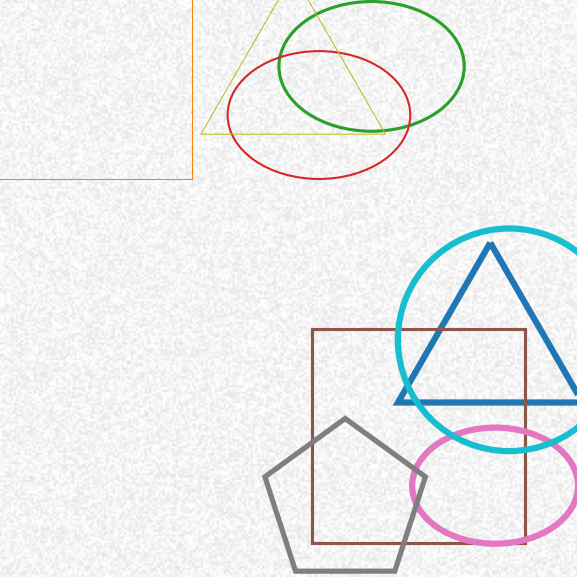[{"shape": "triangle", "thickness": 3, "radius": 0.92, "center": [0.849, 0.394]}, {"shape": "square", "thickness": 0.5, "radius": 0.99, "center": [0.135, 0.886]}, {"shape": "oval", "thickness": 1.5, "radius": 0.8, "center": [0.643, 0.884]}, {"shape": "oval", "thickness": 1, "radius": 0.79, "center": [0.552, 0.8]}, {"shape": "square", "thickness": 1.5, "radius": 0.93, "center": [0.725, 0.244]}, {"shape": "oval", "thickness": 3, "radius": 0.72, "center": [0.857, 0.158]}, {"shape": "pentagon", "thickness": 2.5, "radius": 0.73, "center": [0.598, 0.128]}, {"shape": "triangle", "thickness": 0.5, "radius": 0.92, "center": [0.508, 0.859]}, {"shape": "circle", "thickness": 3, "radius": 0.96, "center": [0.882, 0.411]}]